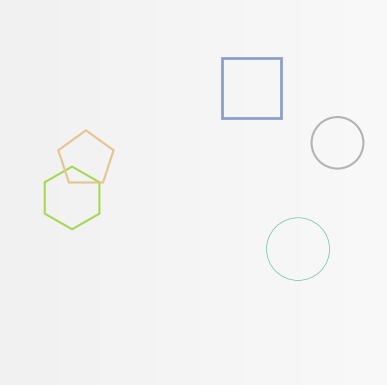[{"shape": "circle", "thickness": 0.5, "radius": 0.41, "center": [0.769, 0.353]}, {"shape": "square", "thickness": 2, "radius": 0.38, "center": [0.649, 0.772]}, {"shape": "hexagon", "thickness": 1.5, "radius": 0.41, "center": [0.186, 0.486]}, {"shape": "pentagon", "thickness": 1.5, "radius": 0.37, "center": [0.222, 0.587]}, {"shape": "circle", "thickness": 1.5, "radius": 0.33, "center": [0.871, 0.629]}]